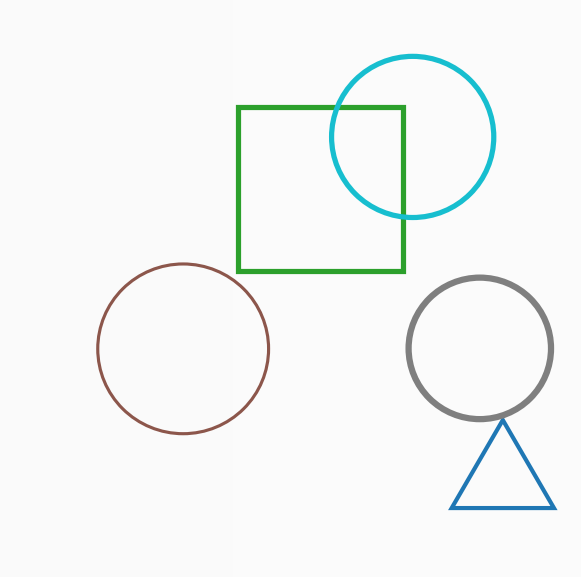[{"shape": "triangle", "thickness": 2, "radius": 0.51, "center": [0.865, 0.17]}, {"shape": "square", "thickness": 2.5, "radius": 0.71, "center": [0.551, 0.671]}, {"shape": "circle", "thickness": 1.5, "radius": 0.73, "center": [0.315, 0.395]}, {"shape": "circle", "thickness": 3, "radius": 0.61, "center": [0.825, 0.396]}, {"shape": "circle", "thickness": 2.5, "radius": 0.7, "center": [0.71, 0.762]}]